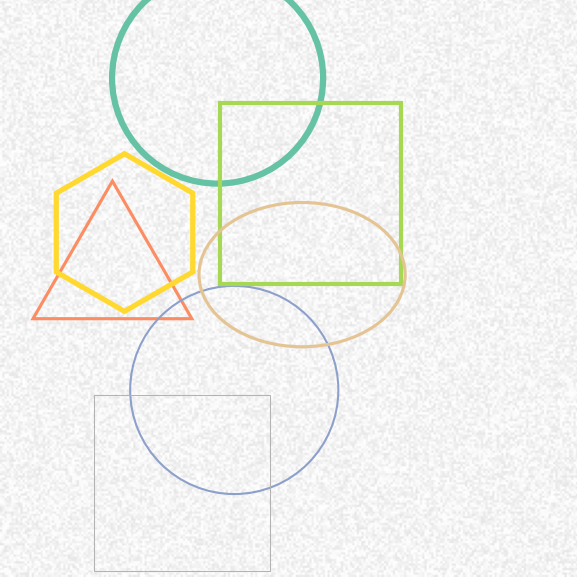[{"shape": "circle", "thickness": 3, "radius": 0.91, "center": [0.377, 0.864]}, {"shape": "triangle", "thickness": 1.5, "radius": 0.79, "center": [0.195, 0.527]}, {"shape": "circle", "thickness": 1, "radius": 0.9, "center": [0.406, 0.324]}, {"shape": "square", "thickness": 2, "radius": 0.78, "center": [0.538, 0.664]}, {"shape": "hexagon", "thickness": 2.5, "radius": 0.68, "center": [0.216, 0.596]}, {"shape": "oval", "thickness": 1.5, "radius": 0.89, "center": [0.523, 0.524]}, {"shape": "square", "thickness": 0.5, "radius": 0.76, "center": [0.316, 0.163]}]